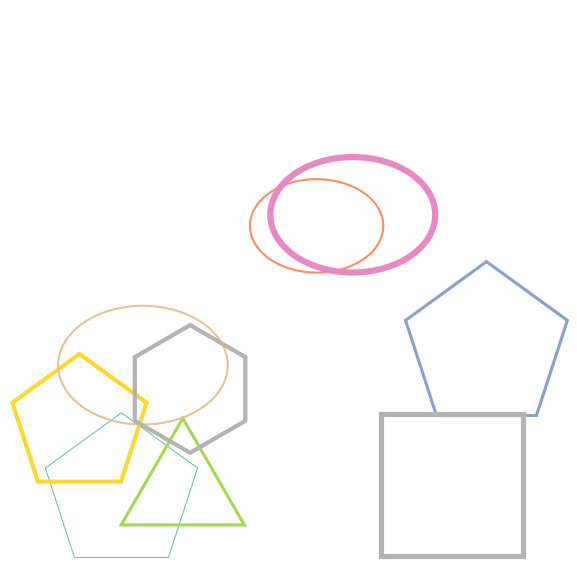[{"shape": "pentagon", "thickness": 0.5, "radius": 0.69, "center": [0.21, 0.146]}, {"shape": "oval", "thickness": 1, "radius": 0.58, "center": [0.548, 0.608]}, {"shape": "pentagon", "thickness": 1.5, "radius": 0.74, "center": [0.842, 0.399]}, {"shape": "oval", "thickness": 3, "radius": 0.71, "center": [0.611, 0.627]}, {"shape": "triangle", "thickness": 1.5, "radius": 0.62, "center": [0.317, 0.152]}, {"shape": "pentagon", "thickness": 2, "radius": 0.61, "center": [0.138, 0.264]}, {"shape": "oval", "thickness": 1, "radius": 0.73, "center": [0.247, 0.367]}, {"shape": "hexagon", "thickness": 2, "radius": 0.55, "center": [0.329, 0.326]}, {"shape": "square", "thickness": 2.5, "radius": 0.62, "center": [0.783, 0.16]}]